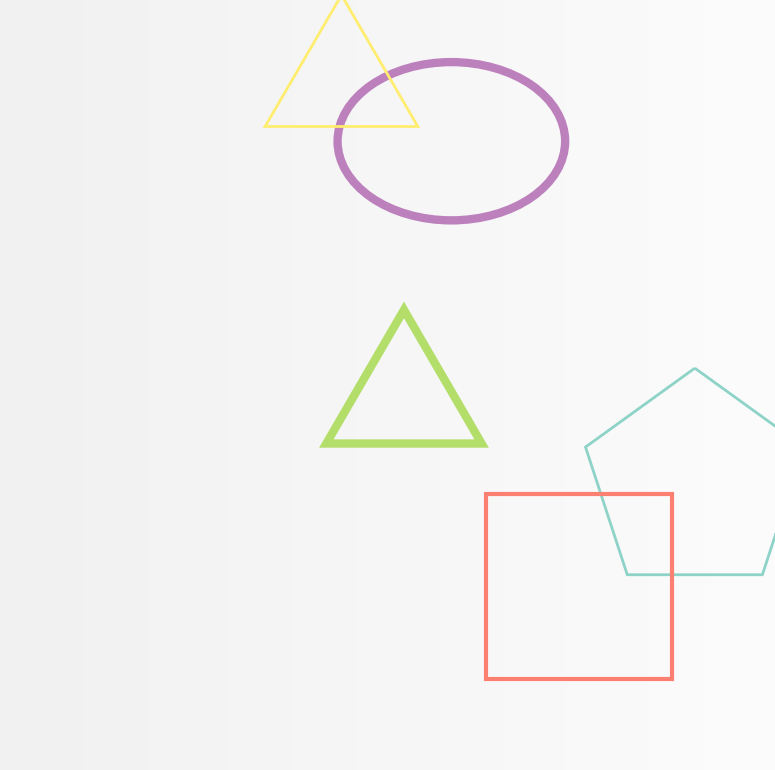[{"shape": "pentagon", "thickness": 1, "radius": 0.74, "center": [0.897, 0.374]}, {"shape": "square", "thickness": 1.5, "radius": 0.6, "center": [0.747, 0.238]}, {"shape": "triangle", "thickness": 3, "radius": 0.58, "center": [0.521, 0.482]}, {"shape": "oval", "thickness": 3, "radius": 0.73, "center": [0.582, 0.817]}, {"shape": "triangle", "thickness": 1, "radius": 0.57, "center": [0.441, 0.893]}]